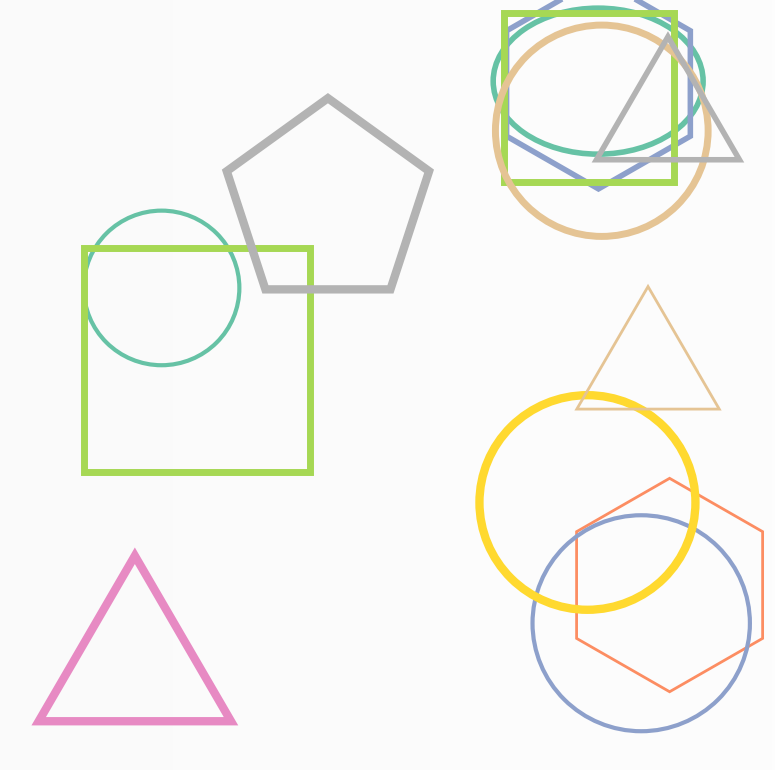[{"shape": "circle", "thickness": 1.5, "radius": 0.5, "center": [0.208, 0.626]}, {"shape": "oval", "thickness": 2, "radius": 0.68, "center": [0.772, 0.895]}, {"shape": "hexagon", "thickness": 1, "radius": 0.69, "center": [0.864, 0.24]}, {"shape": "hexagon", "thickness": 2, "radius": 0.68, "center": [0.772, 0.892]}, {"shape": "circle", "thickness": 1.5, "radius": 0.7, "center": [0.827, 0.191]}, {"shape": "triangle", "thickness": 3, "radius": 0.72, "center": [0.174, 0.135]}, {"shape": "square", "thickness": 2.5, "radius": 0.73, "center": [0.254, 0.533]}, {"shape": "square", "thickness": 2.5, "radius": 0.55, "center": [0.76, 0.873]}, {"shape": "circle", "thickness": 3, "radius": 0.7, "center": [0.758, 0.347]}, {"shape": "triangle", "thickness": 1, "radius": 0.53, "center": [0.836, 0.522]}, {"shape": "circle", "thickness": 2.5, "radius": 0.69, "center": [0.776, 0.83]}, {"shape": "pentagon", "thickness": 3, "radius": 0.69, "center": [0.423, 0.735]}, {"shape": "triangle", "thickness": 2, "radius": 0.53, "center": [0.862, 0.846]}]